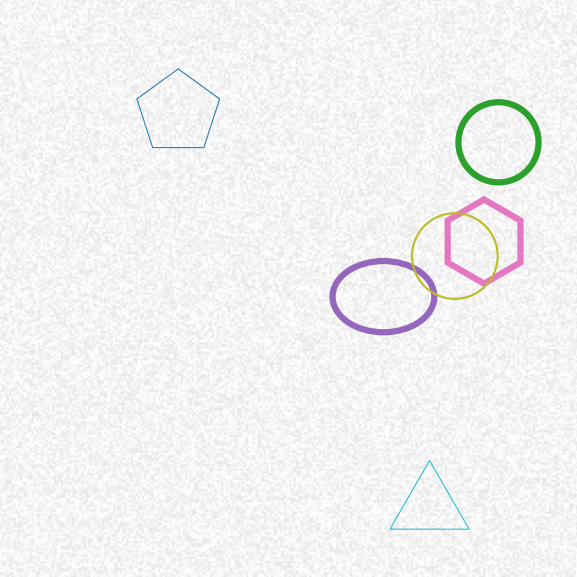[{"shape": "pentagon", "thickness": 0.5, "radius": 0.38, "center": [0.309, 0.804]}, {"shape": "circle", "thickness": 3, "radius": 0.35, "center": [0.863, 0.753]}, {"shape": "oval", "thickness": 3, "radius": 0.44, "center": [0.664, 0.485]}, {"shape": "hexagon", "thickness": 3, "radius": 0.36, "center": [0.838, 0.581]}, {"shape": "circle", "thickness": 1, "radius": 0.37, "center": [0.788, 0.556]}, {"shape": "triangle", "thickness": 0.5, "radius": 0.4, "center": [0.744, 0.122]}]